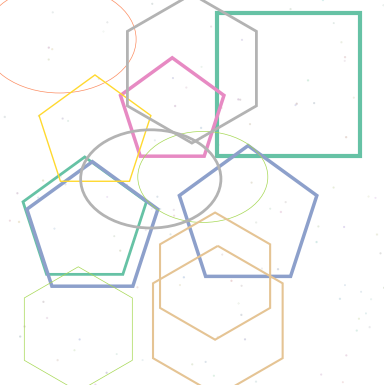[{"shape": "pentagon", "thickness": 2, "radius": 0.84, "center": [0.22, 0.424]}, {"shape": "square", "thickness": 3, "radius": 0.93, "center": [0.749, 0.781]}, {"shape": "oval", "thickness": 0.5, "radius": 1.0, "center": [0.154, 0.898]}, {"shape": "pentagon", "thickness": 2.5, "radius": 0.89, "center": [0.24, 0.401]}, {"shape": "pentagon", "thickness": 2.5, "radius": 0.94, "center": [0.644, 0.434]}, {"shape": "pentagon", "thickness": 2.5, "radius": 0.71, "center": [0.447, 0.709]}, {"shape": "oval", "thickness": 0.5, "radius": 0.84, "center": [0.527, 0.54]}, {"shape": "hexagon", "thickness": 0.5, "radius": 0.81, "center": [0.203, 0.145]}, {"shape": "pentagon", "thickness": 1, "radius": 0.76, "center": [0.247, 0.653]}, {"shape": "hexagon", "thickness": 1.5, "radius": 0.97, "center": [0.566, 0.167]}, {"shape": "hexagon", "thickness": 1.5, "radius": 0.83, "center": [0.559, 0.283]}, {"shape": "oval", "thickness": 2, "radius": 0.91, "center": [0.392, 0.535]}, {"shape": "hexagon", "thickness": 2, "radius": 0.97, "center": [0.498, 0.822]}]